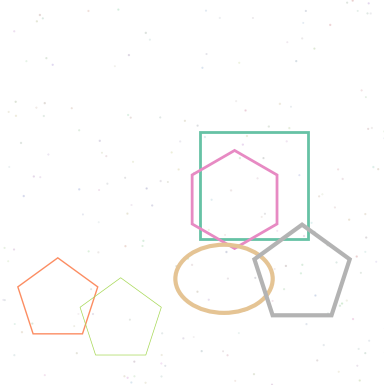[{"shape": "square", "thickness": 2, "radius": 0.7, "center": [0.66, 0.518]}, {"shape": "pentagon", "thickness": 1, "radius": 0.55, "center": [0.15, 0.221]}, {"shape": "hexagon", "thickness": 2, "radius": 0.64, "center": [0.609, 0.482]}, {"shape": "pentagon", "thickness": 0.5, "radius": 0.55, "center": [0.313, 0.168]}, {"shape": "oval", "thickness": 3, "radius": 0.63, "center": [0.582, 0.276]}, {"shape": "pentagon", "thickness": 3, "radius": 0.65, "center": [0.785, 0.286]}]